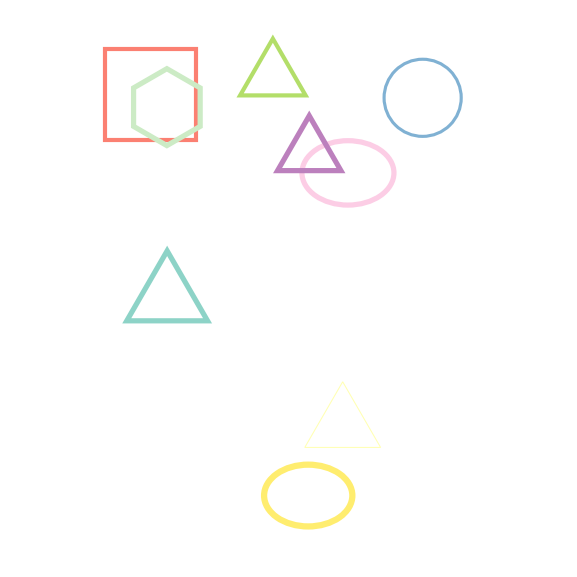[{"shape": "triangle", "thickness": 2.5, "radius": 0.4, "center": [0.289, 0.484]}, {"shape": "triangle", "thickness": 0.5, "radius": 0.38, "center": [0.593, 0.262]}, {"shape": "square", "thickness": 2, "radius": 0.39, "center": [0.261, 0.835]}, {"shape": "circle", "thickness": 1.5, "radius": 0.33, "center": [0.732, 0.83]}, {"shape": "triangle", "thickness": 2, "radius": 0.33, "center": [0.472, 0.867]}, {"shape": "oval", "thickness": 2.5, "radius": 0.4, "center": [0.603, 0.7]}, {"shape": "triangle", "thickness": 2.5, "radius": 0.32, "center": [0.535, 0.735]}, {"shape": "hexagon", "thickness": 2.5, "radius": 0.33, "center": [0.289, 0.814]}, {"shape": "oval", "thickness": 3, "radius": 0.38, "center": [0.534, 0.141]}]